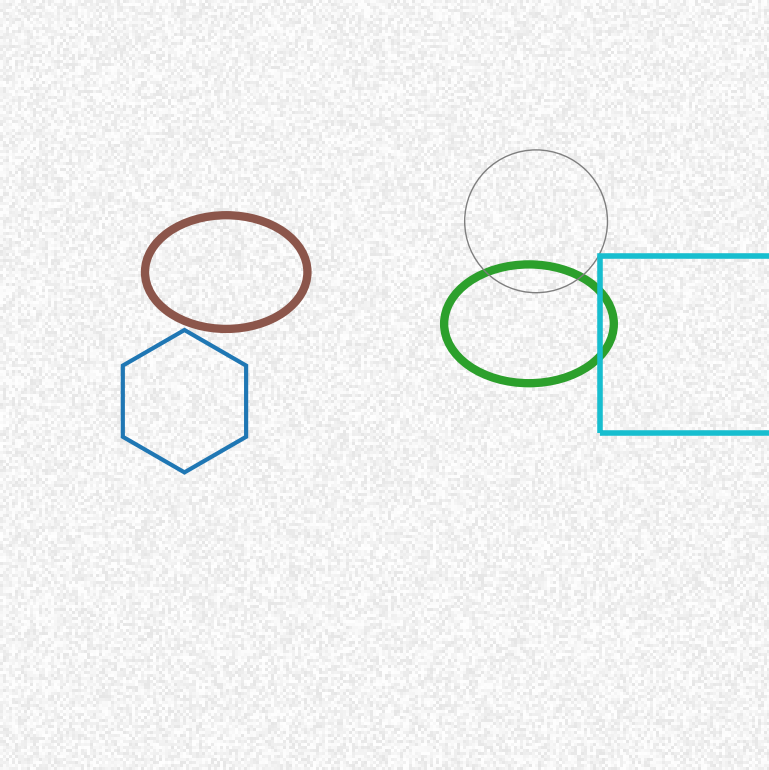[{"shape": "hexagon", "thickness": 1.5, "radius": 0.46, "center": [0.24, 0.479]}, {"shape": "oval", "thickness": 3, "radius": 0.55, "center": [0.687, 0.579]}, {"shape": "oval", "thickness": 3, "radius": 0.53, "center": [0.294, 0.647]}, {"shape": "circle", "thickness": 0.5, "radius": 0.46, "center": [0.696, 0.713]}, {"shape": "square", "thickness": 2, "radius": 0.57, "center": [0.895, 0.553]}]